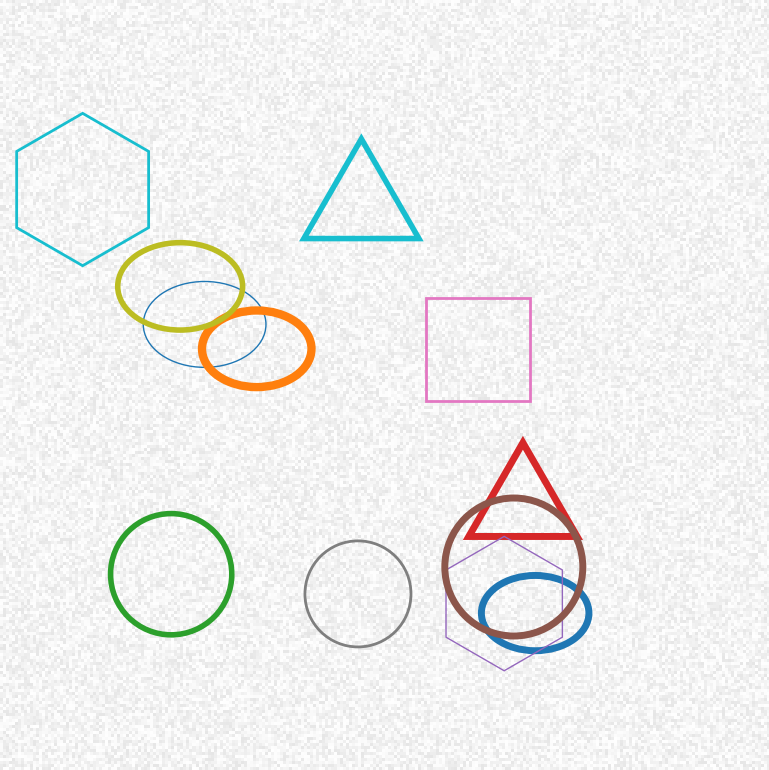[{"shape": "oval", "thickness": 0.5, "radius": 0.4, "center": [0.266, 0.579]}, {"shape": "oval", "thickness": 2.5, "radius": 0.35, "center": [0.695, 0.204]}, {"shape": "oval", "thickness": 3, "radius": 0.36, "center": [0.333, 0.547]}, {"shape": "circle", "thickness": 2, "radius": 0.39, "center": [0.222, 0.254]}, {"shape": "triangle", "thickness": 2.5, "radius": 0.41, "center": [0.679, 0.344]}, {"shape": "hexagon", "thickness": 0.5, "radius": 0.44, "center": [0.655, 0.216]}, {"shape": "circle", "thickness": 2.5, "radius": 0.45, "center": [0.667, 0.264]}, {"shape": "square", "thickness": 1, "radius": 0.34, "center": [0.62, 0.546]}, {"shape": "circle", "thickness": 1, "radius": 0.34, "center": [0.465, 0.229]}, {"shape": "oval", "thickness": 2, "radius": 0.41, "center": [0.234, 0.628]}, {"shape": "hexagon", "thickness": 1, "radius": 0.49, "center": [0.107, 0.754]}, {"shape": "triangle", "thickness": 2, "radius": 0.43, "center": [0.469, 0.733]}]